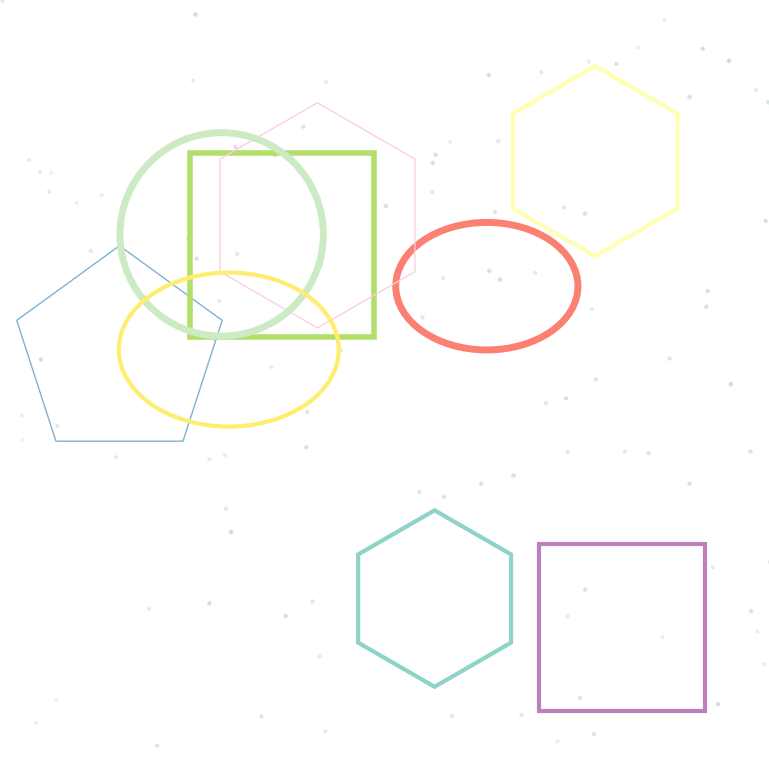[{"shape": "hexagon", "thickness": 1.5, "radius": 0.57, "center": [0.564, 0.223]}, {"shape": "hexagon", "thickness": 1.5, "radius": 0.62, "center": [0.773, 0.791]}, {"shape": "oval", "thickness": 2.5, "radius": 0.59, "center": [0.632, 0.628]}, {"shape": "pentagon", "thickness": 0.5, "radius": 0.7, "center": [0.155, 0.541]}, {"shape": "square", "thickness": 2, "radius": 0.6, "center": [0.367, 0.682]}, {"shape": "hexagon", "thickness": 0.5, "radius": 0.73, "center": [0.412, 0.72]}, {"shape": "square", "thickness": 1.5, "radius": 0.54, "center": [0.808, 0.185]}, {"shape": "circle", "thickness": 2.5, "radius": 0.66, "center": [0.288, 0.696]}, {"shape": "oval", "thickness": 1.5, "radius": 0.71, "center": [0.297, 0.546]}]